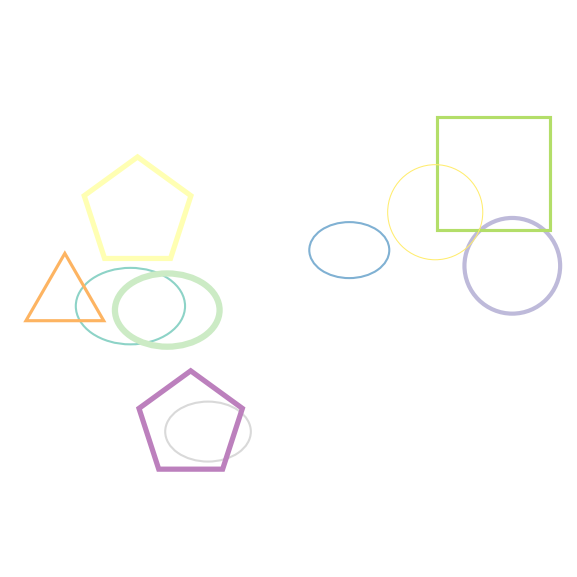[{"shape": "oval", "thickness": 1, "radius": 0.47, "center": [0.226, 0.469]}, {"shape": "pentagon", "thickness": 2.5, "radius": 0.49, "center": [0.238, 0.63]}, {"shape": "circle", "thickness": 2, "radius": 0.41, "center": [0.887, 0.539]}, {"shape": "oval", "thickness": 1, "radius": 0.35, "center": [0.605, 0.566]}, {"shape": "triangle", "thickness": 1.5, "radius": 0.39, "center": [0.112, 0.483]}, {"shape": "square", "thickness": 1.5, "radius": 0.49, "center": [0.854, 0.698]}, {"shape": "oval", "thickness": 1, "radius": 0.37, "center": [0.36, 0.252]}, {"shape": "pentagon", "thickness": 2.5, "radius": 0.47, "center": [0.33, 0.263]}, {"shape": "oval", "thickness": 3, "radius": 0.45, "center": [0.29, 0.462]}, {"shape": "circle", "thickness": 0.5, "radius": 0.41, "center": [0.754, 0.632]}]